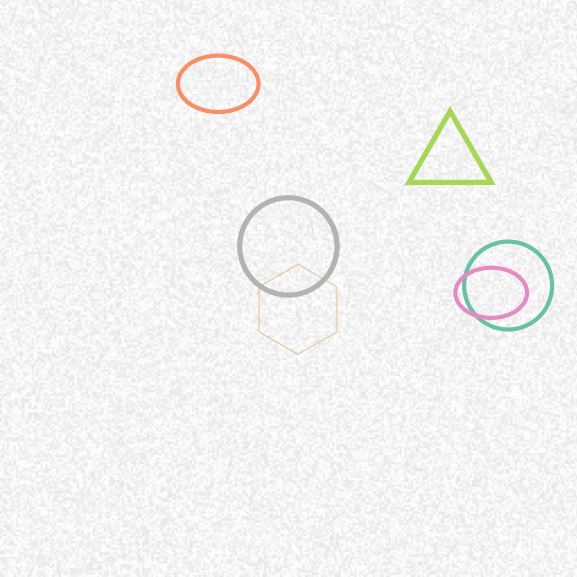[{"shape": "circle", "thickness": 2, "radius": 0.38, "center": [0.88, 0.505]}, {"shape": "oval", "thickness": 2, "radius": 0.35, "center": [0.378, 0.854]}, {"shape": "oval", "thickness": 2, "radius": 0.31, "center": [0.851, 0.492]}, {"shape": "triangle", "thickness": 2.5, "radius": 0.41, "center": [0.779, 0.724]}, {"shape": "hexagon", "thickness": 0.5, "radius": 0.39, "center": [0.516, 0.464]}, {"shape": "circle", "thickness": 2.5, "radius": 0.42, "center": [0.499, 0.572]}]